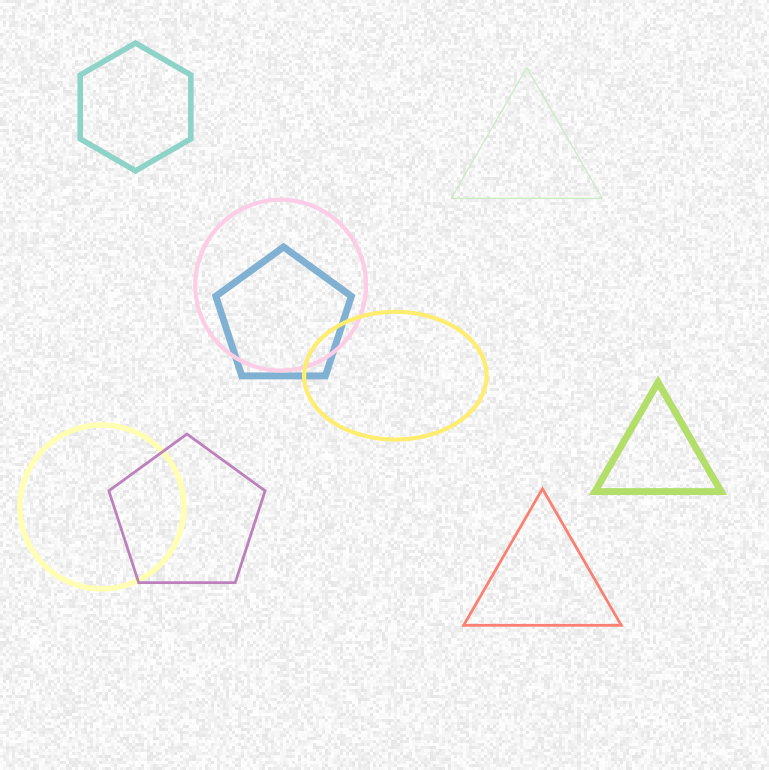[{"shape": "hexagon", "thickness": 2, "radius": 0.41, "center": [0.176, 0.861]}, {"shape": "circle", "thickness": 2, "radius": 0.53, "center": [0.132, 0.342]}, {"shape": "triangle", "thickness": 1, "radius": 0.59, "center": [0.704, 0.247]}, {"shape": "pentagon", "thickness": 2.5, "radius": 0.46, "center": [0.368, 0.587]}, {"shape": "triangle", "thickness": 2.5, "radius": 0.47, "center": [0.855, 0.409]}, {"shape": "circle", "thickness": 1.5, "radius": 0.55, "center": [0.364, 0.63]}, {"shape": "pentagon", "thickness": 1, "radius": 0.53, "center": [0.243, 0.33]}, {"shape": "triangle", "thickness": 0.5, "radius": 0.57, "center": [0.684, 0.799]}, {"shape": "oval", "thickness": 1.5, "radius": 0.59, "center": [0.513, 0.512]}]